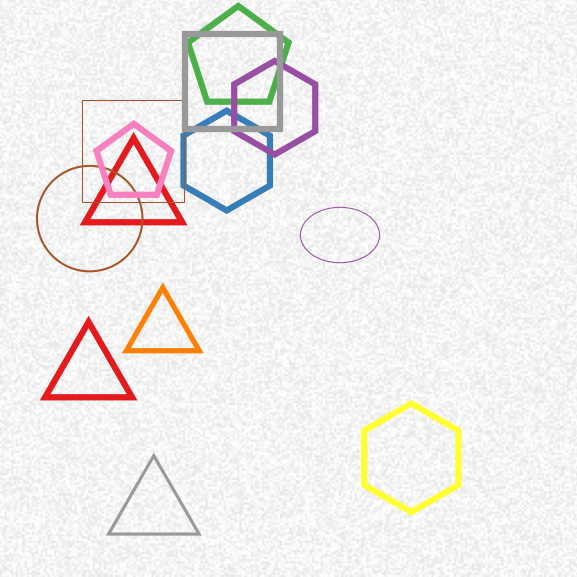[{"shape": "triangle", "thickness": 3, "radius": 0.49, "center": [0.231, 0.663]}, {"shape": "triangle", "thickness": 3, "radius": 0.43, "center": [0.153, 0.355]}, {"shape": "hexagon", "thickness": 3, "radius": 0.43, "center": [0.393, 0.721]}, {"shape": "pentagon", "thickness": 3, "radius": 0.46, "center": [0.413, 0.897]}, {"shape": "hexagon", "thickness": 3, "radius": 0.41, "center": [0.476, 0.813]}, {"shape": "oval", "thickness": 0.5, "radius": 0.34, "center": [0.589, 0.592]}, {"shape": "triangle", "thickness": 2.5, "radius": 0.36, "center": [0.282, 0.428]}, {"shape": "hexagon", "thickness": 3, "radius": 0.47, "center": [0.712, 0.206]}, {"shape": "circle", "thickness": 1, "radius": 0.46, "center": [0.155, 0.621]}, {"shape": "square", "thickness": 0.5, "radius": 0.44, "center": [0.231, 0.737]}, {"shape": "pentagon", "thickness": 3, "radius": 0.34, "center": [0.232, 0.717]}, {"shape": "square", "thickness": 3, "radius": 0.41, "center": [0.402, 0.858]}, {"shape": "triangle", "thickness": 1.5, "radius": 0.45, "center": [0.266, 0.12]}]